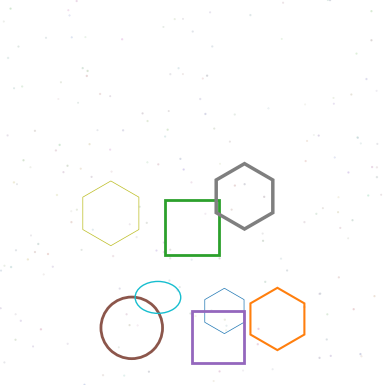[{"shape": "hexagon", "thickness": 0.5, "radius": 0.29, "center": [0.583, 0.192]}, {"shape": "hexagon", "thickness": 1.5, "radius": 0.4, "center": [0.721, 0.172]}, {"shape": "square", "thickness": 2, "radius": 0.35, "center": [0.499, 0.409]}, {"shape": "square", "thickness": 2, "radius": 0.33, "center": [0.567, 0.124]}, {"shape": "circle", "thickness": 2, "radius": 0.4, "center": [0.342, 0.148]}, {"shape": "hexagon", "thickness": 2.5, "radius": 0.42, "center": [0.635, 0.49]}, {"shape": "hexagon", "thickness": 0.5, "radius": 0.42, "center": [0.288, 0.446]}, {"shape": "oval", "thickness": 1, "radius": 0.3, "center": [0.41, 0.228]}]